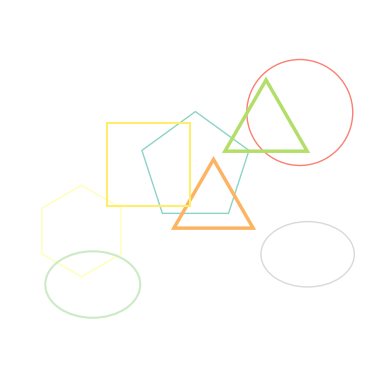[{"shape": "pentagon", "thickness": 1, "radius": 0.73, "center": [0.508, 0.564]}, {"shape": "hexagon", "thickness": 1, "radius": 0.59, "center": [0.212, 0.4]}, {"shape": "circle", "thickness": 1, "radius": 0.69, "center": [0.779, 0.708]}, {"shape": "triangle", "thickness": 2.5, "radius": 0.59, "center": [0.555, 0.467]}, {"shape": "triangle", "thickness": 2.5, "radius": 0.62, "center": [0.691, 0.669]}, {"shape": "oval", "thickness": 1, "radius": 0.61, "center": [0.799, 0.34]}, {"shape": "oval", "thickness": 1.5, "radius": 0.62, "center": [0.241, 0.261]}, {"shape": "square", "thickness": 1.5, "radius": 0.54, "center": [0.386, 0.572]}]